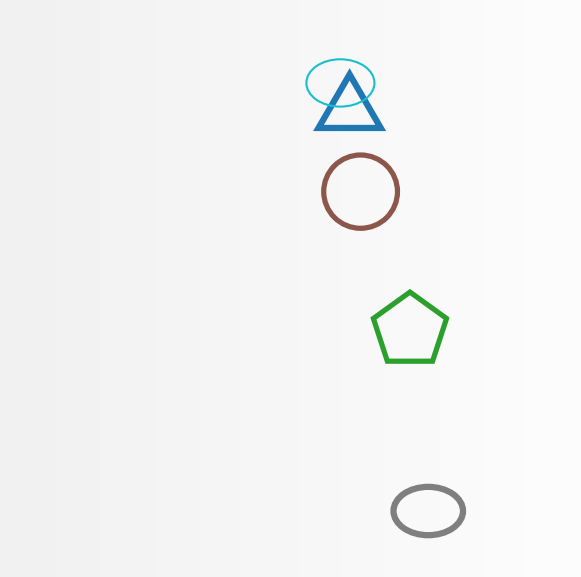[{"shape": "triangle", "thickness": 3, "radius": 0.31, "center": [0.602, 0.808]}, {"shape": "pentagon", "thickness": 2.5, "radius": 0.33, "center": [0.705, 0.427]}, {"shape": "circle", "thickness": 2.5, "radius": 0.32, "center": [0.62, 0.667]}, {"shape": "oval", "thickness": 3, "radius": 0.3, "center": [0.737, 0.114]}, {"shape": "oval", "thickness": 1, "radius": 0.29, "center": [0.586, 0.856]}]